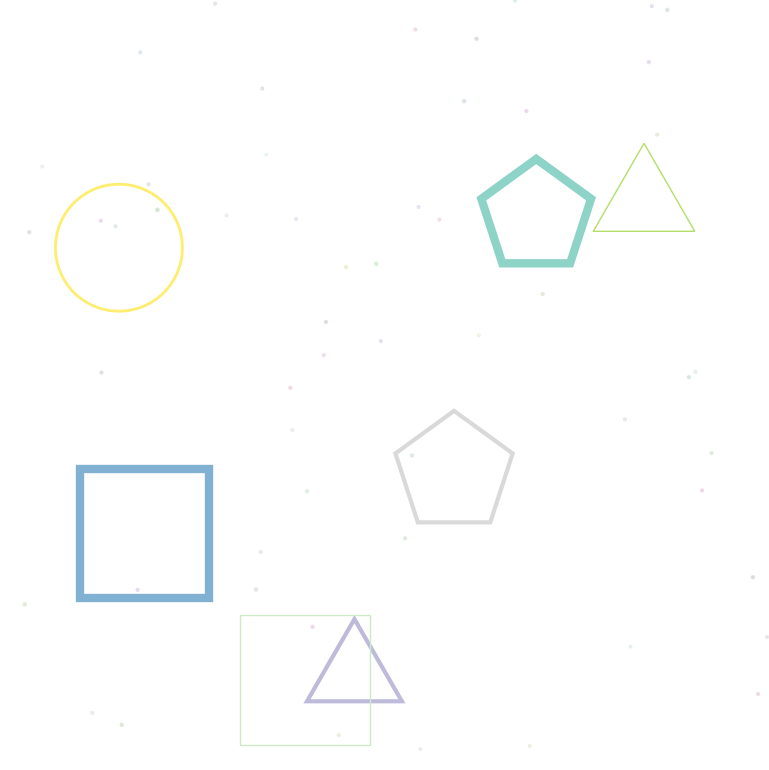[{"shape": "pentagon", "thickness": 3, "radius": 0.37, "center": [0.696, 0.719]}, {"shape": "triangle", "thickness": 1.5, "radius": 0.36, "center": [0.46, 0.125]}, {"shape": "square", "thickness": 3, "radius": 0.42, "center": [0.188, 0.307]}, {"shape": "triangle", "thickness": 0.5, "radius": 0.38, "center": [0.836, 0.738]}, {"shape": "pentagon", "thickness": 1.5, "radius": 0.4, "center": [0.59, 0.386]}, {"shape": "square", "thickness": 0.5, "radius": 0.42, "center": [0.396, 0.117]}, {"shape": "circle", "thickness": 1, "radius": 0.41, "center": [0.154, 0.678]}]